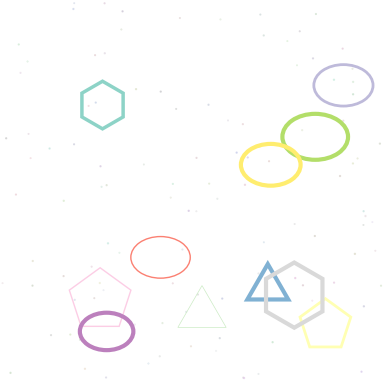[{"shape": "hexagon", "thickness": 2.5, "radius": 0.31, "center": [0.266, 0.727]}, {"shape": "pentagon", "thickness": 2, "radius": 0.35, "center": [0.845, 0.155]}, {"shape": "oval", "thickness": 2, "radius": 0.38, "center": [0.892, 0.778]}, {"shape": "oval", "thickness": 1, "radius": 0.39, "center": [0.417, 0.332]}, {"shape": "triangle", "thickness": 3, "radius": 0.31, "center": [0.696, 0.253]}, {"shape": "oval", "thickness": 3, "radius": 0.43, "center": [0.819, 0.645]}, {"shape": "pentagon", "thickness": 1, "radius": 0.42, "center": [0.26, 0.22]}, {"shape": "hexagon", "thickness": 3, "radius": 0.42, "center": [0.764, 0.233]}, {"shape": "oval", "thickness": 3, "radius": 0.35, "center": [0.277, 0.139]}, {"shape": "triangle", "thickness": 0.5, "radius": 0.36, "center": [0.525, 0.186]}, {"shape": "oval", "thickness": 3, "radius": 0.39, "center": [0.703, 0.572]}]